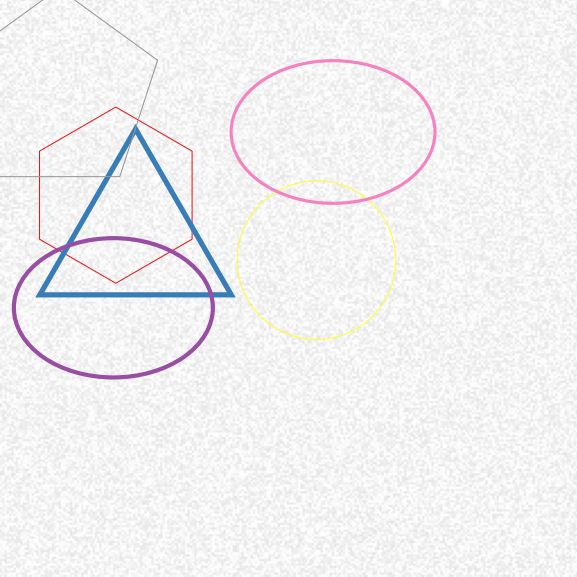[{"shape": "hexagon", "thickness": 0.5, "radius": 0.76, "center": [0.201, 0.661]}, {"shape": "triangle", "thickness": 2.5, "radius": 0.96, "center": [0.235, 0.584]}, {"shape": "oval", "thickness": 2, "radius": 0.86, "center": [0.196, 0.466]}, {"shape": "circle", "thickness": 0.5, "radius": 0.69, "center": [0.548, 0.549]}, {"shape": "oval", "thickness": 1.5, "radius": 0.88, "center": [0.577, 0.771]}, {"shape": "pentagon", "thickness": 0.5, "radius": 0.9, "center": [0.101, 0.839]}]